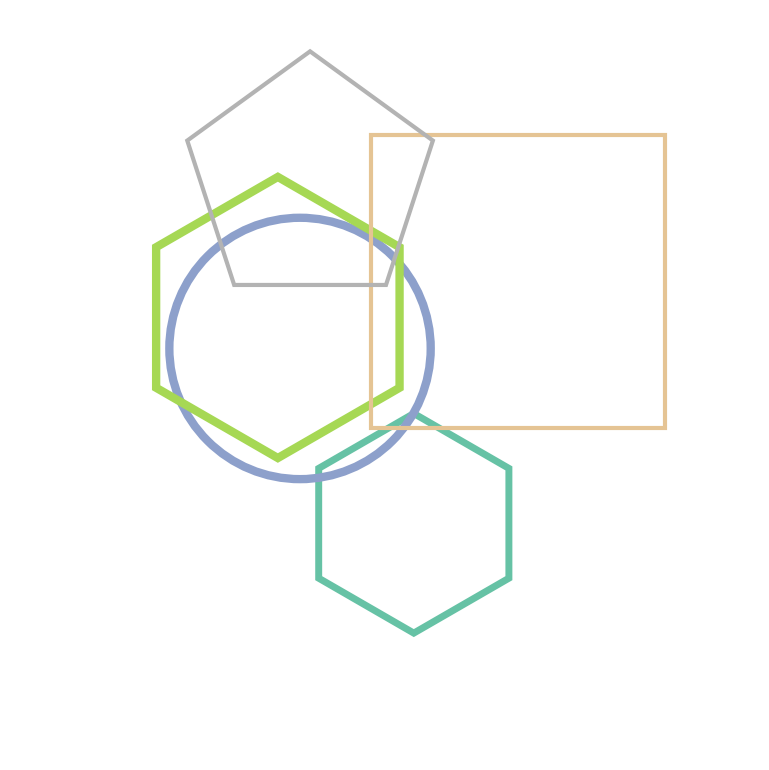[{"shape": "hexagon", "thickness": 2.5, "radius": 0.71, "center": [0.537, 0.32]}, {"shape": "circle", "thickness": 3, "radius": 0.85, "center": [0.39, 0.547]}, {"shape": "hexagon", "thickness": 3, "radius": 0.91, "center": [0.361, 0.588]}, {"shape": "square", "thickness": 1.5, "radius": 0.95, "center": [0.673, 0.635]}, {"shape": "pentagon", "thickness": 1.5, "radius": 0.84, "center": [0.403, 0.766]}]